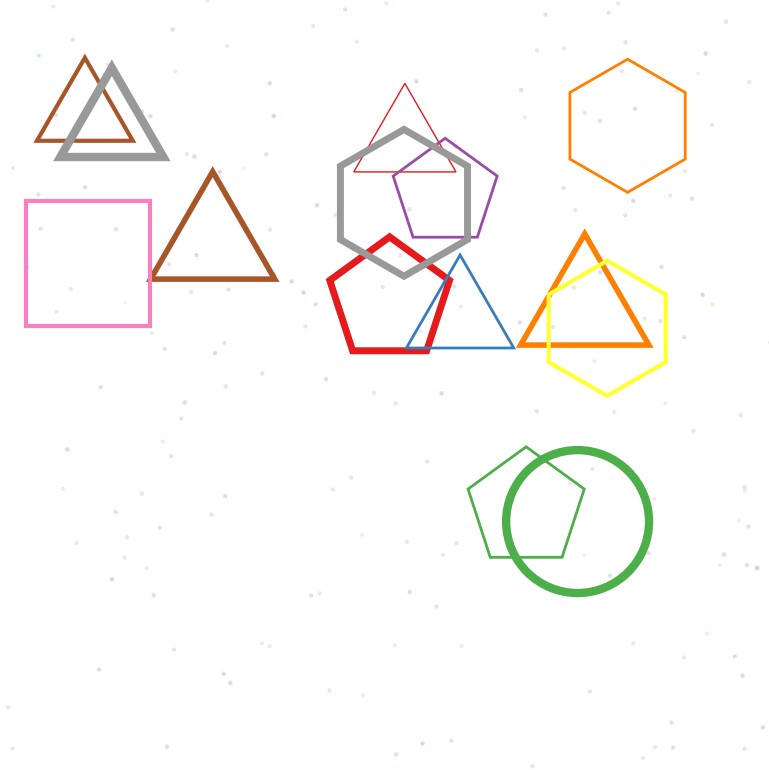[{"shape": "triangle", "thickness": 0.5, "radius": 0.38, "center": [0.526, 0.815]}, {"shape": "pentagon", "thickness": 2.5, "radius": 0.41, "center": [0.506, 0.611]}, {"shape": "triangle", "thickness": 1, "radius": 0.4, "center": [0.598, 0.588]}, {"shape": "pentagon", "thickness": 1, "radius": 0.4, "center": [0.683, 0.34]}, {"shape": "circle", "thickness": 3, "radius": 0.46, "center": [0.75, 0.323]}, {"shape": "pentagon", "thickness": 1, "radius": 0.36, "center": [0.578, 0.749]}, {"shape": "hexagon", "thickness": 1, "radius": 0.43, "center": [0.815, 0.837]}, {"shape": "triangle", "thickness": 2, "radius": 0.48, "center": [0.759, 0.6]}, {"shape": "hexagon", "thickness": 1.5, "radius": 0.44, "center": [0.789, 0.574]}, {"shape": "triangle", "thickness": 1.5, "radius": 0.36, "center": [0.11, 0.853]}, {"shape": "triangle", "thickness": 2, "radius": 0.47, "center": [0.276, 0.684]}, {"shape": "square", "thickness": 1.5, "radius": 0.4, "center": [0.114, 0.658]}, {"shape": "triangle", "thickness": 3, "radius": 0.39, "center": [0.145, 0.835]}, {"shape": "hexagon", "thickness": 2.5, "radius": 0.48, "center": [0.525, 0.737]}]